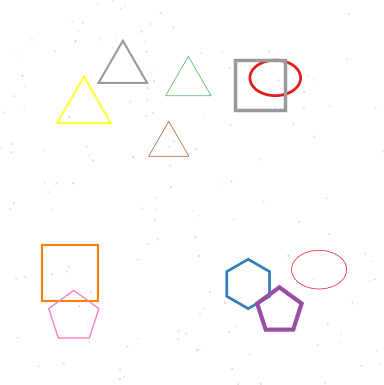[{"shape": "oval", "thickness": 0.5, "radius": 0.36, "center": [0.829, 0.3]}, {"shape": "oval", "thickness": 2, "radius": 0.33, "center": [0.715, 0.798]}, {"shape": "hexagon", "thickness": 2, "radius": 0.32, "center": [0.645, 0.262]}, {"shape": "triangle", "thickness": 0.5, "radius": 0.34, "center": [0.489, 0.785]}, {"shape": "pentagon", "thickness": 3, "radius": 0.3, "center": [0.726, 0.193]}, {"shape": "square", "thickness": 1.5, "radius": 0.36, "center": [0.182, 0.292]}, {"shape": "triangle", "thickness": 1.5, "radius": 0.4, "center": [0.218, 0.72]}, {"shape": "triangle", "thickness": 0.5, "radius": 0.3, "center": [0.438, 0.624]}, {"shape": "pentagon", "thickness": 1, "radius": 0.34, "center": [0.192, 0.177]}, {"shape": "triangle", "thickness": 1.5, "radius": 0.36, "center": [0.319, 0.821]}, {"shape": "square", "thickness": 2.5, "radius": 0.32, "center": [0.674, 0.78]}]